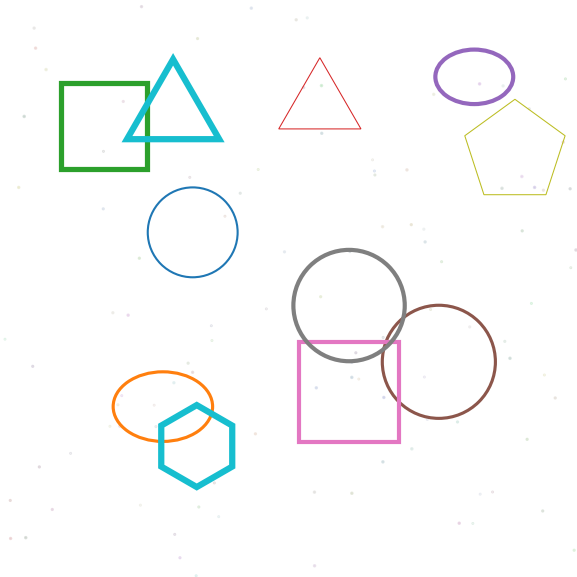[{"shape": "circle", "thickness": 1, "radius": 0.39, "center": [0.334, 0.597]}, {"shape": "oval", "thickness": 1.5, "radius": 0.43, "center": [0.282, 0.295]}, {"shape": "square", "thickness": 2.5, "radius": 0.37, "center": [0.18, 0.781]}, {"shape": "triangle", "thickness": 0.5, "radius": 0.41, "center": [0.554, 0.817]}, {"shape": "oval", "thickness": 2, "radius": 0.34, "center": [0.821, 0.866]}, {"shape": "circle", "thickness": 1.5, "radius": 0.49, "center": [0.76, 0.373]}, {"shape": "square", "thickness": 2, "radius": 0.43, "center": [0.605, 0.32]}, {"shape": "circle", "thickness": 2, "radius": 0.48, "center": [0.604, 0.47]}, {"shape": "pentagon", "thickness": 0.5, "radius": 0.46, "center": [0.892, 0.736]}, {"shape": "triangle", "thickness": 3, "radius": 0.46, "center": [0.3, 0.804]}, {"shape": "hexagon", "thickness": 3, "radius": 0.35, "center": [0.341, 0.227]}]